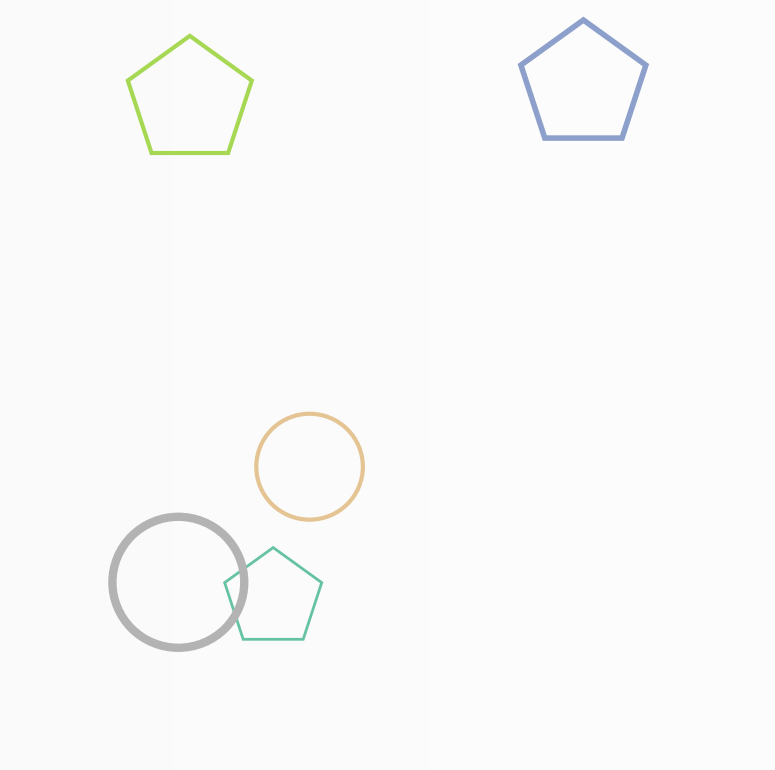[{"shape": "pentagon", "thickness": 1, "radius": 0.33, "center": [0.352, 0.223]}, {"shape": "pentagon", "thickness": 2, "radius": 0.42, "center": [0.753, 0.889]}, {"shape": "pentagon", "thickness": 1.5, "radius": 0.42, "center": [0.245, 0.869]}, {"shape": "circle", "thickness": 1.5, "radius": 0.34, "center": [0.399, 0.394]}, {"shape": "circle", "thickness": 3, "radius": 0.43, "center": [0.23, 0.244]}]